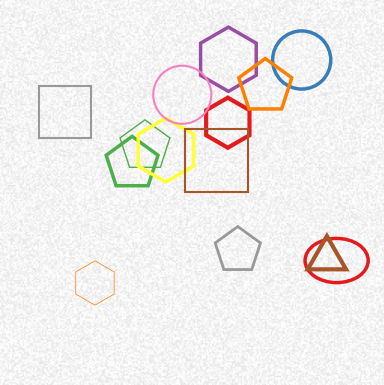[{"shape": "oval", "thickness": 2.5, "radius": 0.41, "center": [0.874, 0.323]}, {"shape": "hexagon", "thickness": 3, "radius": 0.32, "center": [0.592, 0.681]}, {"shape": "circle", "thickness": 2.5, "radius": 0.38, "center": [0.784, 0.844]}, {"shape": "pentagon", "thickness": 2.5, "radius": 0.35, "center": [0.343, 0.575]}, {"shape": "pentagon", "thickness": 1, "radius": 0.34, "center": [0.377, 0.621]}, {"shape": "hexagon", "thickness": 2.5, "radius": 0.42, "center": [0.593, 0.846]}, {"shape": "hexagon", "thickness": 0.5, "radius": 0.29, "center": [0.247, 0.265]}, {"shape": "pentagon", "thickness": 2.5, "radius": 0.36, "center": [0.689, 0.776]}, {"shape": "hexagon", "thickness": 2.5, "radius": 0.41, "center": [0.431, 0.61]}, {"shape": "triangle", "thickness": 3, "radius": 0.29, "center": [0.849, 0.329]}, {"shape": "square", "thickness": 1.5, "radius": 0.41, "center": [0.563, 0.583]}, {"shape": "circle", "thickness": 1.5, "radius": 0.38, "center": [0.473, 0.754]}, {"shape": "pentagon", "thickness": 2, "radius": 0.31, "center": [0.618, 0.35]}, {"shape": "square", "thickness": 1.5, "radius": 0.34, "center": [0.169, 0.708]}]